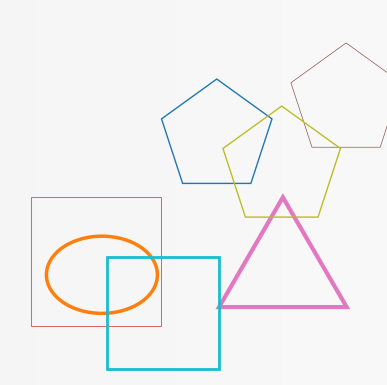[{"shape": "pentagon", "thickness": 1, "radius": 0.75, "center": [0.559, 0.645]}, {"shape": "oval", "thickness": 2.5, "radius": 0.72, "center": [0.263, 0.286]}, {"shape": "square", "thickness": 0.5, "radius": 0.84, "center": [0.247, 0.321]}, {"shape": "pentagon", "thickness": 0.5, "radius": 0.75, "center": [0.893, 0.739]}, {"shape": "triangle", "thickness": 3, "radius": 0.95, "center": [0.73, 0.297]}, {"shape": "pentagon", "thickness": 1, "radius": 0.8, "center": [0.727, 0.565]}, {"shape": "square", "thickness": 2, "radius": 0.73, "center": [0.42, 0.188]}]